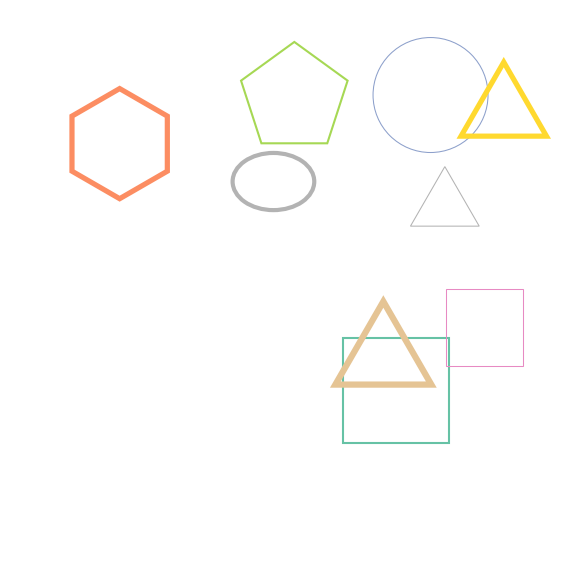[{"shape": "square", "thickness": 1, "radius": 0.46, "center": [0.686, 0.323]}, {"shape": "hexagon", "thickness": 2.5, "radius": 0.48, "center": [0.207, 0.75]}, {"shape": "circle", "thickness": 0.5, "radius": 0.5, "center": [0.746, 0.835]}, {"shape": "square", "thickness": 0.5, "radius": 0.34, "center": [0.839, 0.432]}, {"shape": "pentagon", "thickness": 1, "radius": 0.49, "center": [0.51, 0.829]}, {"shape": "triangle", "thickness": 2.5, "radius": 0.43, "center": [0.872, 0.806]}, {"shape": "triangle", "thickness": 3, "radius": 0.48, "center": [0.664, 0.381]}, {"shape": "oval", "thickness": 2, "radius": 0.35, "center": [0.473, 0.685]}, {"shape": "triangle", "thickness": 0.5, "radius": 0.34, "center": [0.77, 0.642]}]